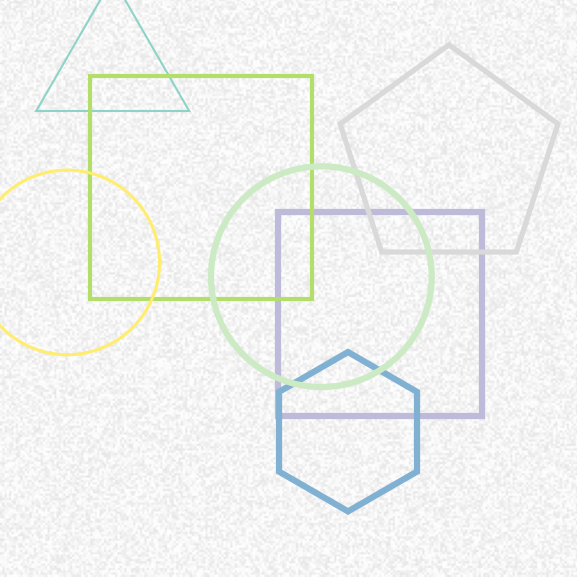[{"shape": "triangle", "thickness": 1, "radius": 0.76, "center": [0.195, 0.883]}, {"shape": "square", "thickness": 3, "radius": 0.88, "center": [0.658, 0.456]}, {"shape": "hexagon", "thickness": 3, "radius": 0.69, "center": [0.603, 0.252]}, {"shape": "square", "thickness": 2, "radius": 0.96, "center": [0.348, 0.675]}, {"shape": "pentagon", "thickness": 2.5, "radius": 0.99, "center": [0.778, 0.723]}, {"shape": "circle", "thickness": 3, "radius": 0.96, "center": [0.556, 0.52]}, {"shape": "circle", "thickness": 1.5, "radius": 0.8, "center": [0.116, 0.545]}]